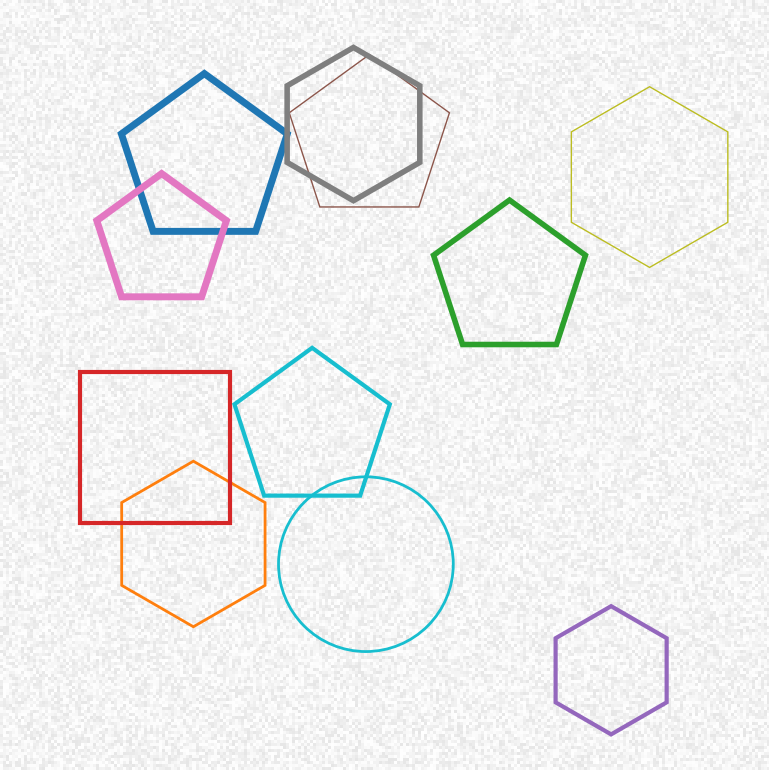[{"shape": "pentagon", "thickness": 2.5, "radius": 0.57, "center": [0.265, 0.791]}, {"shape": "hexagon", "thickness": 1, "radius": 0.54, "center": [0.251, 0.294]}, {"shape": "pentagon", "thickness": 2, "radius": 0.52, "center": [0.662, 0.636]}, {"shape": "square", "thickness": 1.5, "radius": 0.49, "center": [0.201, 0.419]}, {"shape": "hexagon", "thickness": 1.5, "radius": 0.42, "center": [0.794, 0.13]}, {"shape": "pentagon", "thickness": 0.5, "radius": 0.55, "center": [0.48, 0.82]}, {"shape": "pentagon", "thickness": 2.5, "radius": 0.44, "center": [0.21, 0.686]}, {"shape": "hexagon", "thickness": 2, "radius": 0.5, "center": [0.459, 0.839]}, {"shape": "hexagon", "thickness": 0.5, "radius": 0.59, "center": [0.844, 0.77]}, {"shape": "circle", "thickness": 1, "radius": 0.57, "center": [0.475, 0.267]}, {"shape": "pentagon", "thickness": 1.5, "radius": 0.53, "center": [0.405, 0.442]}]